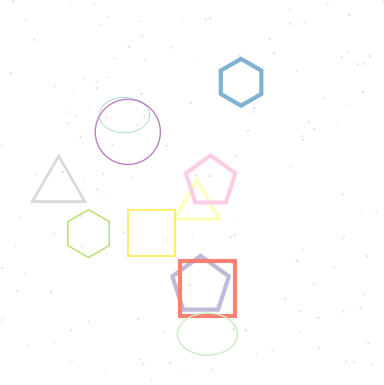[{"shape": "oval", "thickness": 0.5, "radius": 0.33, "center": [0.323, 0.701]}, {"shape": "triangle", "thickness": 2, "radius": 0.34, "center": [0.511, 0.465]}, {"shape": "pentagon", "thickness": 3, "radius": 0.39, "center": [0.521, 0.258]}, {"shape": "square", "thickness": 3, "radius": 0.35, "center": [0.539, 0.251]}, {"shape": "hexagon", "thickness": 3, "radius": 0.3, "center": [0.626, 0.786]}, {"shape": "hexagon", "thickness": 1, "radius": 0.31, "center": [0.23, 0.393]}, {"shape": "pentagon", "thickness": 3, "radius": 0.34, "center": [0.547, 0.529]}, {"shape": "triangle", "thickness": 2, "radius": 0.39, "center": [0.152, 0.516]}, {"shape": "circle", "thickness": 1, "radius": 0.42, "center": [0.332, 0.657]}, {"shape": "oval", "thickness": 1, "radius": 0.39, "center": [0.539, 0.132]}, {"shape": "square", "thickness": 1.5, "radius": 0.3, "center": [0.394, 0.395]}]